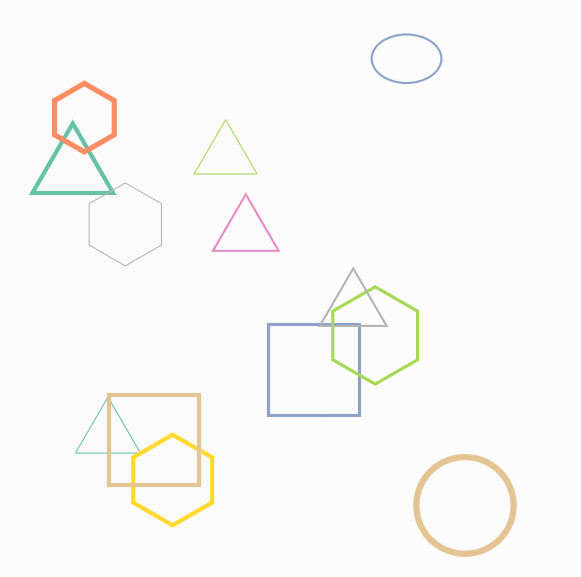[{"shape": "triangle", "thickness": 0.5, "radius": 0.32, "center": [0.186, 0.247]}, {"shape": "triangle", "thickness": 2, "radius": 0.4, "center": [0.125, 0.705]}, {"shape": "hexagon", "thickness": 2.5, "radius": 0.3, "center": [0.145, 0.795]}, {"shape": "oval", "thickness": 1, "radius": 0.3, "center": [0.699, 0.897]}, {"shape": "square", "thickness": 1.5, "radius": 0.39, "center": [0.539, 0.359]}, {"shape": "triangle", "thickness": 1, "radius": 0.33, "center": [0.423, 0.597]}, {"shape": "hexagon", "thickness": 1.5, "radius": 0.42, "center": [0.645, 0.418]}, {"shape": "triangle", "thickness": 0.5, "radius": 0.31, "center": [0.388, 0.729]}, {"shape": "hexagon", "thickness": 2, "radius": 0.39, "center": [0.297, 0.168]}, {"shape": "square", "thickness": 2, "radius": 0.39, "center": [0.265, 0.237]}, {"shape": "circle", "thickness": 3, "radius": 0.42, "center": [0.8, 0.124]}, {"shape": "hexagon", "thickness": 0.5, "radius": 0.36, "center": [0.216, 0.611]}, {"shape": "triangle", "thickness": 1, "radius": 0.33, "center": [0.608, 0.468]}]